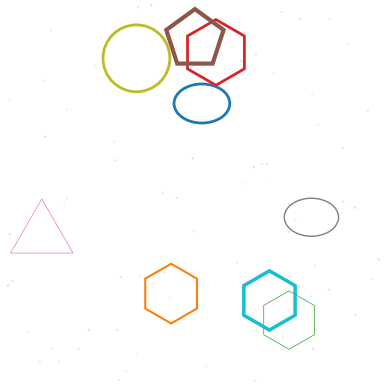[{"shape": "oval", "thickness": 2, "radius": 0.36, "center": [0.524, 0.731]}, {"shape": "hexagon", "thickness": 1.5, "radius": 0.39, "center": [0.444, 0.237]}, {"shape": "hexagon", "thickness": 0.5, "radius": 0.38, "center": [0.751, 0.169]}, {"shape": "hexagon", "thickness": 2, "radius": 0.43, "center": [0.561, 0.864]}, {"shape": "pentagon", "thickness": 3, "radius": 0.39, "center": [0.506, 0.898]}, {"shape": "triangle", "thickness": 0.5, "radius": 0.47, "center": [0.109, 0.39]}, {"shape": "oval", "thickness": 1, "radius": 0.35, "center": [0.809, 0.436]}, {"shape": "circle", "thickness": 2, "radius": 0.43, "center": [0.354, 0.849]}, {"shape": "hexagon", "thickness": 2.5, "radius": 0.38, "center": [0.7, 0.22]}]